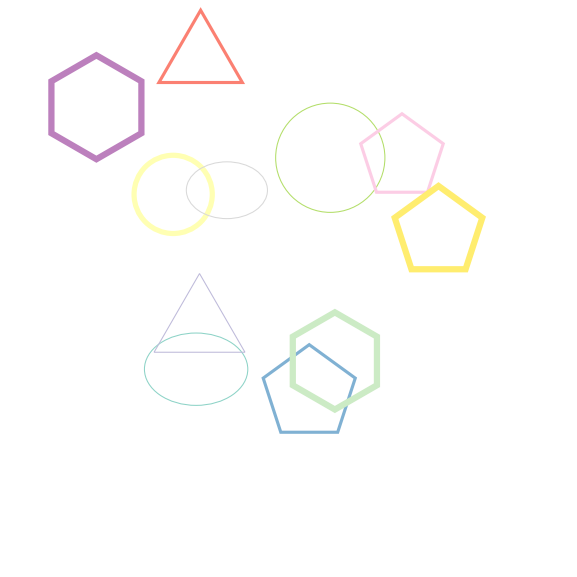[{"shape": "oval", "thickness": 0.5, "radius": 0.45, "center": [0.34, 0.36]}, {"shape": "circle", "thickness": 2.5, "radius": 0.34, "center": [0.3, 0.663]}, {"shape": "triangle", "thickness": 0.5, "radius": 0.45, "center": [0.345, 0.435]}, {"shape": "triangle", "thickness": 1.5, "radius": 0.42, "center": [0.347, 0.898]}, {"shape": "pentagon", "thickness": 1.5, "radius": 0.42, "center": [0.535, 0.318]}, {"shape": "circle", "thickness": 0.5, "radius": 0.47, "center": [0.572, 0.726]}, {"shape": "pentagon", "thickness": 1.5, "radius": 0.38, "center": [0.696, 0.727]}, {"shape": "oval", "thickness": 0.5, "radius": 0.35, "center": [0.393, 0.67]}, {"shape": "hexagon", "thickness": 3, "radius": 0.45, "center": [0.167, 0.813]}, {"shape": "hexagon", "thickness": 3, "radius": 0.42, "center": [0.58, 0.374]}, {"shape": "pentagon", "thickness": 3, "radius": 0.4, "center": [0.759, 0.597]}]